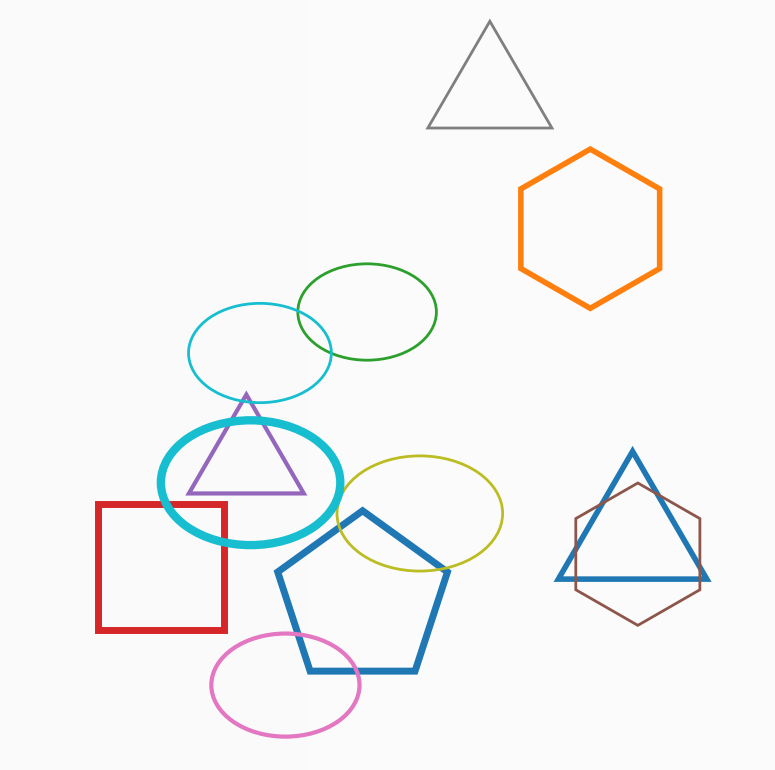[{"shape": "triangle", "thickness": 2, "radius": 0.55, "center": [0.816, 0.303]}, {"shape": "pentagon", "thickness": 2.5, "radius": 0.58, "center": [0.468, 0.222]}, {"shape": "hexagon", "thickness": 2, "radius": 0.52, "center": [0.762, 0.703]}, {"shape": "oval", "thickness": 1, "radius": 0.45, "center": [0.474, 0.595]}, {"shape": "square", "thickness": 2.5, "radius": 0.41, "center": [0.208, 0.263]}, {"shape": "triangle", "thickness": 1.5, "radius": 0.43, "center": [0.318, 0.402]}, {"shape": "hexagon", "thickness": 1, "radius": 0.46, "center": [0.823, 0.28]}, {"shape": "oval", "thickness": 1.5, "radius": 0.48, "center": [0.368, 0.11]}, {"shape": "triangle", "thickness": 1, "radius": 0.46, "center": [0.632, 0.88]}, {"shape": "oval", "thickness": 1, "radius": 0.53, "center": [0.542, 0.333]}, {"shape": "oval", "thickness": 1, "radius": 0.46, "center": [0.335, 0.542]}, {"shape": "oval", "thickness": 3, "radius": 0.58, "center": [0.323, 0.373]}]